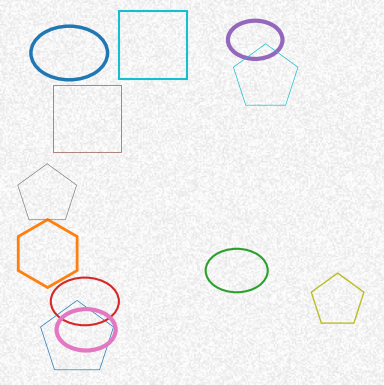[{"shape": "oval", "thickness": 2.5, "radius": 0.5, "center": [0.18, 0.862]}, {"shape": "pentagon", "thickness": 0.5, "radius": 0.5, "center": [0.2, 0.12]}, {"shape": "hexagon", "thickness": 2, "radius": 0.44, "center": [0.124, 0.341]}, {"shape": "oval", "thickness": 1.5, "radius": 0.4, "center": [0.615, 0.297]}, {"shape": "oval", "thickness": 1.5, "radius": 0.44, "center": [0.22, 0.217]}, {"shape": "oval", "thickness": 3, "radius": 0.35, "center": [0.663, 0.897]}, {"shape": "square", "thickness": 0.5, "radius": 0.44, "center": [0.227, 0.692]}, {"shape": "oval", "thickness": 3, "radius": 0.38, "center": [0.224, 0.143]}, {"shape": "pentagon", "thickness": 0.5, "radius": 0.4, "center": [0.123, 0.494]}, {"shape": "pentagon", "thickness": 1, "radius": 0.36, "center": [0.877, 0.219]}, {"shape": "square", "thickness": 1.5, "radius": 0.44, "center": [0.398, 0.883]}, {"shape": "pentagon", "thickness": 0.5, "radius": 0.44, "center": [0.69, 0.798]}]